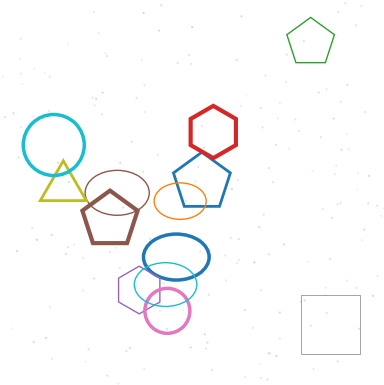[{"shape": "oval", "thickness": 2.5, "radius": 0.43, "center": [0.458, 0.332]}, {"shape": "pentagon", "thickness": 2, "radius": 0.39, "center": [0.524, 0.527]}, {"shape": "oval", "thickness": 1, "radius": 0.34, "center": [0.468, 0.478]}, {"shape": "pentagon", "thickness": 1, "radius": 0.32, "center": [0.807, 0.89]}, {"shape": "hexagon", "thickness": 3, "radius": 0.34, "center": [0.554, 0.657]}, {"shape": "hexagon", "thickness": 1, "radius": 0.31, "center": [0.362, 0.247]}, {"shape": "pentagon", "thickness": 3, "radius": 0.38, "center": [0.286, 0.429]}, {"shape": "oval", "thickness": 1, "radius": 0.42, "center": [0.304, 0.499]}, {"shape": "circle", "thickness": 2.5, "radius": 0.29, "center": [0.435, 0.193]}, {"shape": "square", "thickness": 0.5, "radius": 0.38, "center": [0.858, 0.156]}, {"shape": "triangle", "thickness": 2, "radius": 0.34, "center": [0.164, 0.513]}, {"shape": "oval", "thickness": 1, "radius": 0.41, "center": [0.43, 0.261]}, {"shape": "circle", "thickness": 2.5, "radius": 0.4, "center": [0.14, 0.623]}]